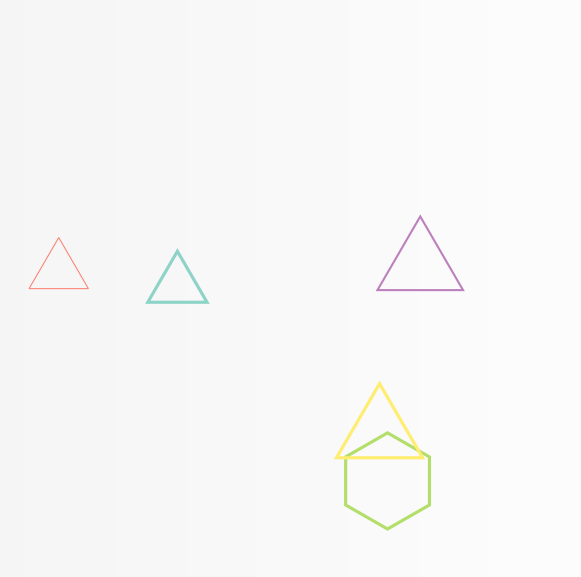[{"shape": "triangle", "thickness": 1.5, "radius": 0.29, "center": [0.305, 0.505]}, {"shape": "triangle", "thickness": 0.5, "radius": 0.29, "center": [0.101, 0.529]}, {"shape": "hexagon", "thickness": 1.5, "radius": 0.42, "center": [0.667, 0.166]}, {"shape": "triangle", "thickness": 1, "radius": 0.43, "center": [0.723, 0.539]}, {"shape": "triangle", "thickness": 1.5, "radius": 0.43, "center": [0.653, 0.249]}]